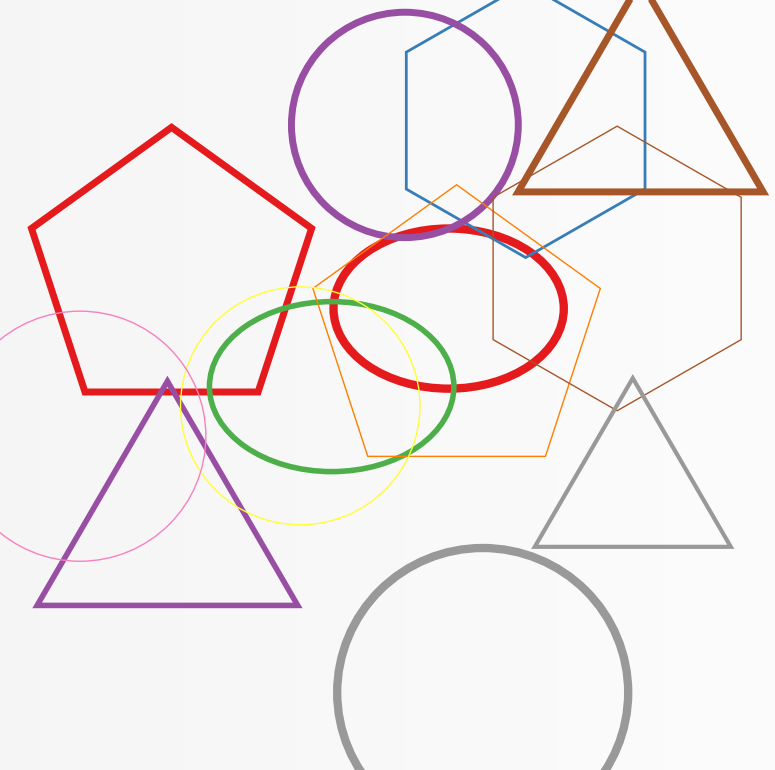[{"shape": "pentagon", "thickness": 2.5, "radius": 0.95, "center": [0.221, 0.645]}, {"shape": "oval", "thickness": 3, "radius": 0.74, "center": [0.579, 0.599]}, {"shape": "hexagon", "thickness": 1, "radius": 0.89, "center": [0.678, 0.843]}, {"shape": "oval", "thickness": 2, "radius": 0.79, "center": [0.428, 0.498]}, {"shape": "circle", "thickness": 2.5, "radius": 0.73, "center": [0.522, 0.838]}, {"shape": "triangle", "thickness": 2, "radius": 0.97, "center": [0.216, 0.311]}, {"shape": "pentagon", "thickness": 0.5, "radius": 0.97, "center": [0.589, 0.565]}, {"shape": "circle", "thickness": 0.5, "radius": 0.77, "center": [0.387, 0.473]}, {"shape": "hexagon", "thickness": 0.5, "radius": 0.92, "center": [0.796, 0.651]}, {"shape": "triangle", "thickness": 2.5, "radius": 0.91, "center": [0.827, 0.842]}, {"shape": "circle", "thickness": 0.5, "radius": 0.81, "center": [0.103, 0.433]}, {"shape": "triangle", "thickness": 1.5, "radius": 0.73, "center": [0.816, 0.363]}, {"shape": "circle", "thickness": 3, "radius": 0.94, "center": [0.623, 0.101]}]